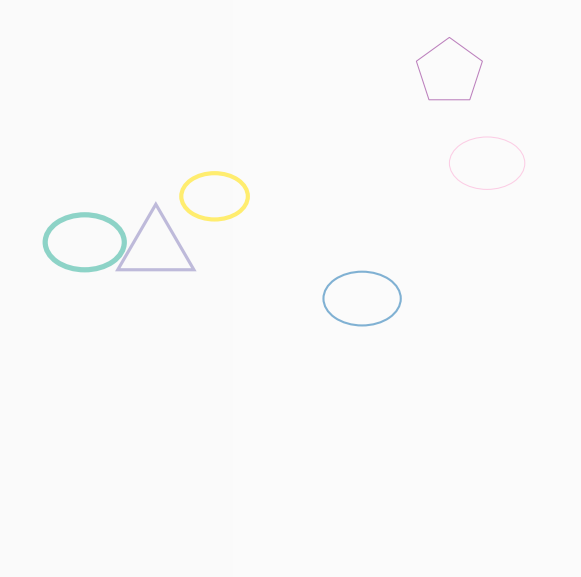[{"shape": "oval", "thickness": 2.5, "radius": 0.34, "center": [0.146, 0.58]}, {"shape": "triangle", "thickness": 1.5, "radius": 0.38, "center": [0.268, 0.57]}, {"shape": "oval", "thickness": 1, "radius": 0.33, "center": [0.623, 0.482]}, {"shape": "oval", "thickness": 0.5, "radius": 0.32, "center": [0.838, 0.717]}, {"shape": "pentagon", "thickness": 0.5, "radius": 0.3, "center": [0.773, 0.875]}, {"shape": "oval", "thickness": 2, "radius": 0.29, "center": [0.369, 0.659]}]